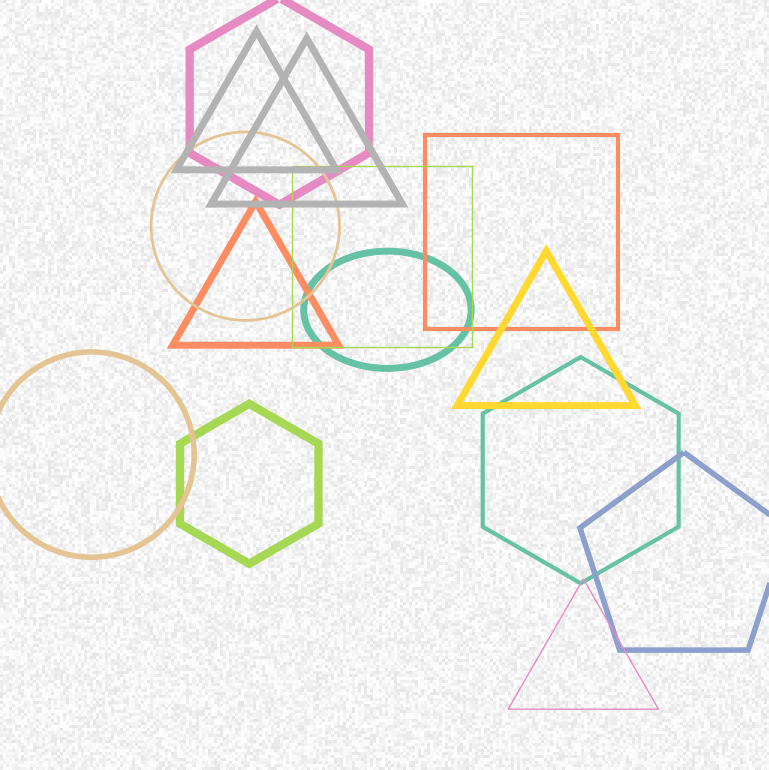[{"shape": "oval", "thickness": 2.5, "radius": 0.54, "center": [0.503, 0.598]}, {"shape": "hexagon", "thickness": 1.5, "radius": 0.73, "center": [0.754, 0.389]}, {"shape": "square", "thickness": 1.5, "radius": 0.63, "center": [0.677, 0.699]}, {"shape": "triangle", "thickness": 2.5, "radius": 0.62, "center": [0.332, 0.614]}, {"shape": "pentagon", "thickness": 2, "radius": 0.71, "center": [0.888, 0.271]}, {"shape": "hexagon", "thickness": 3, "radius": 0.67, "center": [0.363, 0.869]}, {"shape": "triangle", "thickness": 0.5, "radius": 0.56, "center": [0.758, 0.135]}, {"shape": "square", "thickness": 0.5, "radius": 0.59, "center": [0.496, 0.667]}, {"shape": "hexagon", "thickness": 3, "radius": 0.52, "center": [0.324, 0.372]}, {"shape": "triangle", "thickness": 2.5, "radius": 0.67, "center": [0.71, 0.54]}, {"shape": "circle", "thickness": 2, "radius": 0.67, "center": [0.119, 0.41]}, {"shape": "circle", "thickness": 1, "radius": 0.61, "center": [0.319, 0.706]}, {"shape": "triangle", "thickness": 2.5, "radius": 0.6, "center": [0.333, 0.839]}, {"shape": "triangle", "thickness": 2.5, "radius": 0.72, "center": [0.398, 0.807]}]